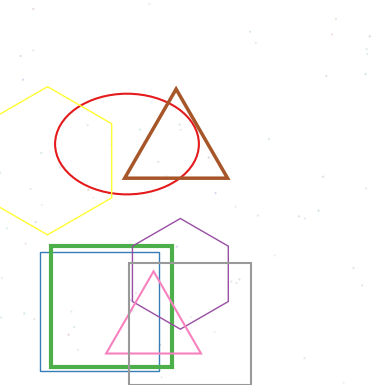[{"shape": "oval", "thickness": 1.5, "radius": 0.93, "center": [0.33, 0.626]}, {"shape": "square", "thickness": 1, "radius": 0.77, "center": [0.258, 0.191]}, {"shape": "square", "thickness": 3, "radius": 0.79, "center": [0.29, 0.204]}, {"shape": "hexagon", "thickness": 1, "radius": 0.72, "center": [0.468, 0.289]}, {"shape": "hexagon", "thickness": 1, "radius": 0.96, "center": [0.123, 0.582]}, {"shape": "triangle", "thickness": 2.5, "radius": 0.77, "center": [0.457, 0.614]}, {"shape": "triangle", "thickness": 1.5, "radius": 0.71, "center": [0.399, 0.153]}, {"shape": "square", "thickness": 1.5, "radius": 0.79, "center": [0.493, 0.159]}]